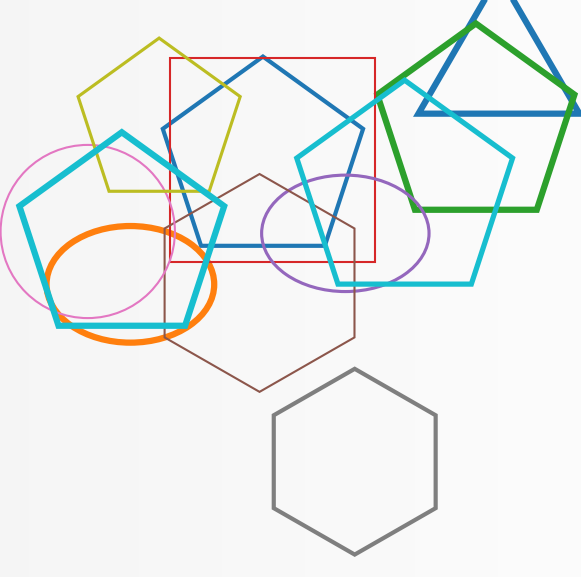[{"shape": "triangle", "thickness": 3, "radius": 0.8, "center": [0.858, 0.882]}, {"shape": "pentagon", "thickness": 2, "radius": 0.91, "center": [0.452, 0.72]}, {"shape": "oval", "thickness": 3, "radius": 0.72, "center": [0.224, 0.507]}, {"shape": "pentagon", "thickness": 3, "radius": 0.89, "center": [0.819, 0.78]}, {"shape": "square", "thickness": 1, "radius": 0.88, "center": [0.469, 0.722]}, {"shape": "oval", "thickness": 1.5, "radius": 0.72, "center": [0.594, 0.595]}, {"shape": "hexagon", "thickness": 1, "radius": 0.94, "center": [0.447, 0.509]}, {"shape": "circle", "thickness": 1, "radius": 0.75, "center": [0.151, 0.598]}, {"shape": "hexagon", "thickness": 2, "radius": 0.8, "center": [0.61, 0.2]}, {"shape": "pentagon", "thickness": 1.5, "radius": 0.73, "center": [0.274, 0.787]}, {"shape": "pentagon", "thickness": 3, "radius": 0.93, "center": [0.21, 0.585]}, {"shape": "pentagon", "thickness": 2.5, "radius": 0.98, "center": [0.696, 0.665]}]